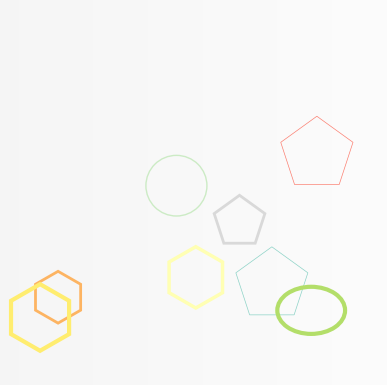[{"shape": "pentagon", "thickness": 0.5, "radius": 0.49, "center": [0.702, 0.261]}, {"shape": "hexagon", "thickness": 2.5, "radius": 0.4, "center": [0.505, 0.28]}, {"shape": "pentagon", "thickness": 0.5, "radius": 0.49, "center": [0.818, 0.6]}, {"shape": "hexagon", "thickness": 2, "radius": 0.34, "center": [0.15, 0.228]}, {"shape": "oval", "thickness": 3, "radius": 0.44, "center": [0.803, 0.194]}, {"shape": "pentagon", "thickness": 2, "radius": 0.34, "center": [0.618, 0.424]}, {"shape": "circle", "thickness": 1, "radius": 0.39, "center": [0.455, 0.518]}, {"shape": "hexagon", "thickness": 3, "radius": 0.43, "center": [0.103, 0.175]}]